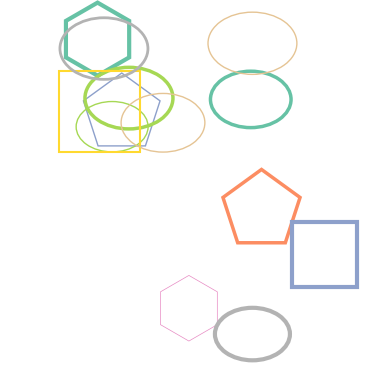[{"shape": "hexagon", "thickness": 3, "radius": 0.47, "center": [0.253, 0.898]}, {"shape": "oval", "thickness": 2.5, "radius": 0.52, "center": [0.651, 0.742]}, {"shape": "pentagon", "thickness": 2.5, "radius": 0.53, "center": [0.679, 0.455]}, {"shape": "pentagon", "thickness": 1, "radius": 0.52, "center": [0.316, 0.706]}, {"shape": "square", "thickness": 3, "radius": 0.42, "center": [0.843, 0.339]}, {"shape": "hexagon", "thickness": 0.5, "radius": 0.43, "center": [0.491, 0.199]}, {"shape": "oval", "thickness": 1, "radius": 0.47, "center": [0.291, 0.671]}, {"shape": "oval", "thickness": 2.5, "radius": 0.57, "center": [0.335, 0.745]}, {"shape": "square", "thickness": 1.5, "radius": 0.53, "center": [0.259, 0.71]}, {"shape": "oval", "thickness": 1, "radius": 0.58, "center": [0.656, 0.888]}, {"shape": "oval", "thickness": 1, "radius": 0.54, "center": [0.423, 0.681]}, {"shape": "oval", "thickness": 3, "radius": 0.49, "center": [0.656, 0.132]}, {"shape": "oval", "thickness": 2, "radius": 0.57, "center": [0.27, 0.874]}]